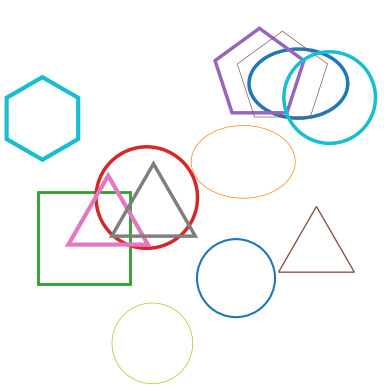[{"shape": "circle", "thickness": 1.5, "radius": 0.51, "center": [0.613, 0.278]}, {"shape": "oval", "thickness": 2.5, "radius": 0.64, "center": [0.775, 0.783]}, {"shape": "oval", "thickness": 0.5, "radius": 0.68, "center": [0.632, 0.58]}, {"shape": "square", "thickness": 2, "radius": 0.6, "center": [0.218, 0.381]}, {"shape": "circle", "thickness": 2.5, "radius": 0.66, "center": [0.381, 0.487]}, {"shape": "pentagon", "thickness": 2.5, "radius": 0.61, "center": [0.674, 0.805]}, {"shape": "pentagon", "thickness": 0.5, "radius": 0.62, "center": [0.734, 0.796]}, {"shape": "triangle", "thickness": 1, "radius": 0.57, "center": [0.822, 0.35]}, {"shape": "triangle", "thickness": 3, "radius": 0.6, "center": [0.281, 0.424]}, {"shape": "triangle", "thickness": 2.5, "radius": 0.63, "center": [0.399, 0.449]}, {"shape": "circle", "thickness": 0.5, "radius": 0.52, "center": [0.396, 0.108]}, {"shape": "circle", "thickness": 2.5, "radius": 0.59, "center": [0.856, 0.747]}, {"shape": "hexagon", "thickness": 3, "radius": 0.54, "center": [0.11, 0.692]}]